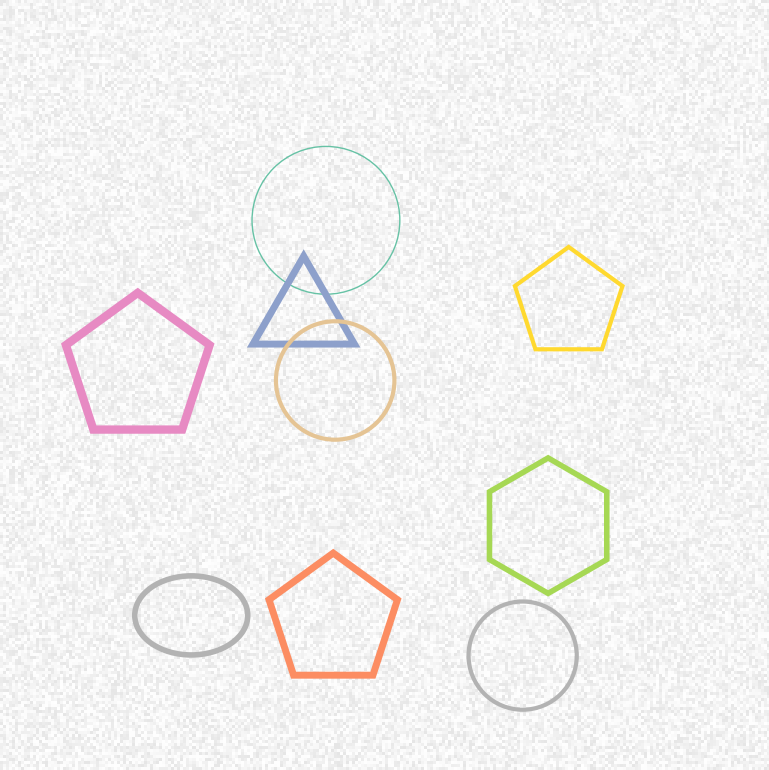[{"shape": "circle", "thickness": 0.5, "radius": 0.48, "center": [0.423, 0.714]}, {"shape": "pentagon", "thickness": 2.5, "radius": 0.44, "center": [0.433, 0.194]}, {"shape": "triangle", "thickness": 2.5, "radius": 0.38, "center": [0.394, 0.591]}, {"shape": "pentagon", "thickness": 3, "radius": 0.49, "center": [0.179, 0.522]}, {"shape": "hexagon", "thickness": 2, "radius": 0.44, "center": [0.712, 0.317]}, {"shape": "pentagon", "thickness": 1.5, "radius": 0.37, "center": [0.739, 0.606]}, {"shape": "circle", "thickness": 1.5, "radius": 0.38, "center": [0.435, 0.506]}, {"shape": "circle", "thickness": 1.5, "radius": 0.35, "center": [0.679, 0.149]}, {"shape": "oval", "thickness": 2, "radius": 0.37, "center": [0.248, 0.201]}]